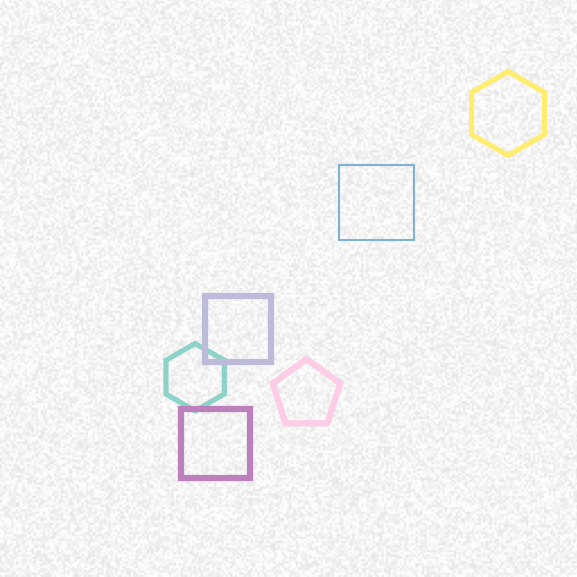[{"shape": "hexagon", "thickness": 2.5, "radius": 0.29, "center": [0.338, 0.346]}, {"shape": "square", "thickness": 3, "radius": 0.29, "center": [0.412, 0.43]}, {"shape": "square", "thickness": 1, "radius": 0.33, "center": [0.652, 0.648]}, {"shape": "pentagon", "thickness": 3, "radius": 0.31, "center": [0.531, 0.316]}, {"shape": "square", "thickness": 3, "radius": 0.3, "center": [0.373, 0.231]}, {"shape": "hexagon", "thickness": 2.5, "radius": 0.36, "center": [0.88, 0.803]}]